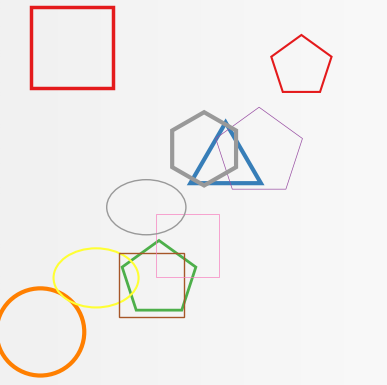[{"shape": "square", "thickness": 2.5, "radius": 0.53, "center": [0.185, 0.877]}, {"shape": "pentagon", "thickness": 1.5, "radius": 0.41, "center": [0.778, 0.827]}, {"shape": "triangle", "thickness": 3, "radius": 0.53, "center": [0.582, 0.577]}, {"shape": "pentagon", "thickness": 2, "radius": 0.5, "center": [0.41, 0.275]}, {"shape": "pentagon", "thickness": 0.5, "radius": 0.59, "center": [0.669, 0.604]}, {"shape": "circle", "thickness": 3, "radius": 0.57, "center": [0.104, 0.138]}, {"shape": "oval", "thickness": 1.5, "radius": 0.55, "center": [0.248, 0.278]}, {"shape": "square", "thickness": 1, "radius": 0.42, "center": [0.391, 0.259]}, {"shape": "square", "thickness": 0.5, "radius": 0.41, "center": [0.483, 0.362]}, {"shape": "hexagon", "thickness": 3, "radius": 0.48, "center": [0.527, 0.613]}, {"shape": "oval", "thickness": 1, "radius": 0.51, "center": [0.378, 0.462]}]